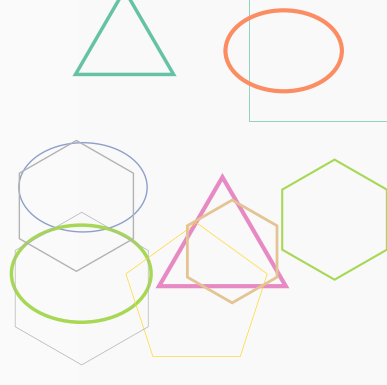[{"shape": "square", "thickness": 0.5, "radius": 0.97, "center": [0.836, 0.879]}, {"shape": "triangle", "thickness": 2.5, "radius": 0.73, "center": [0.321, 0.88]}, {"shape": "oval", "thickness": 3, "radius": 0.75, "center": [0.732, 0.868]}, {"shape": "oval", "thickness": 1, "radius": 0.83, "center": [0.214, 0.513]}, {"shape": "triangle", "thickness": 3, "radius": 0.94, "center": [0.574, 0.351]}, {"shape": "oval", "thickness": 2.5, "radius": 0.9, "center": [0.21, 0.289]}, {"shape": "hexagon", "thickness": 1.5, "radius": 0.78, "center": [0.863, 0.429]}, {"shape": "pentagon", "thickness": 0.5, "radius": 0.96, "center": [0.507, 0.229]}, {"shape": "hexagon", "thickness": 2, "radius": 0.67, "center": [0.599, 0.347]}, {"shape": "hexagon", "thickness": 0.5, "radius": 0.99, "center": [0.211, 0.25]}, {"shape": "hexagon", "thickness": 1, "radius": 0.85, "center": [0.197, 0.465]}]